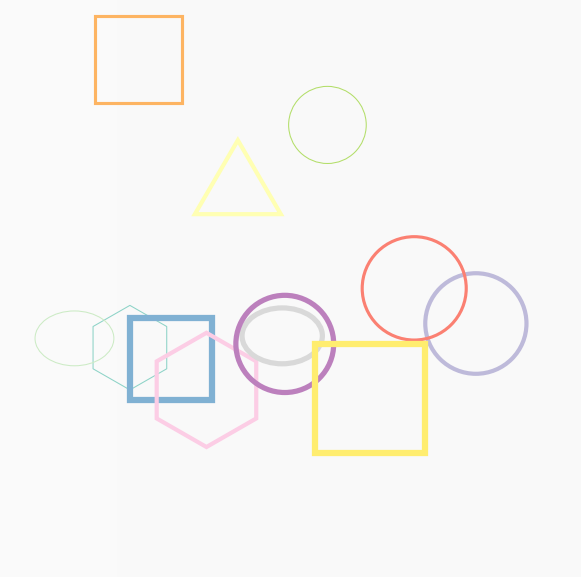[{"shape": "hexagon", "thickness": 0.5, "radius": 0.37, "center": [0.223, 0.397]}, {"shape": "triangle", "thickness": 2, "radius": 0.43, "center": [0.409, 0.671]}, {"shape": "circle", "thickness": 2, "radius": 0.44, "center": [0.819, 0.439]}, {"shape": "circle", "thickness": 1.5, "radius": 0.45, "center": [0.713, 0.5]}, {"shape": "square", "thickness": 3, "radius": 0.35, "center": [0.294, 0.377]}, {"shape": "square", "thickness": 1.5, "radius": 0.37, "center": [0.238, 0.896]}, {"shape": "circle", "thickness": 0.5, "radius": 0.33, "center": [0.563, 0.783]}, {"shape": "hexagon", "thickness": 2, "radius": 0.49, "center": [0.355, 0.324]}, {"shape": "oval", "thickness": 2.5, "radius": 0.35, "center": [0.486, 0.418]}, {"shape": "circle", "thickness": 2.5, "radius": 0.42, "center": [0.49, 0.404]}, {"shape": "oval", "thickness": 0.5, "radius": 0.34, "center": [0.128, 0.413]}, {"shape": "square", "thickness": 3, "radius": 0.47, "center": [0.636, 0.309]}]